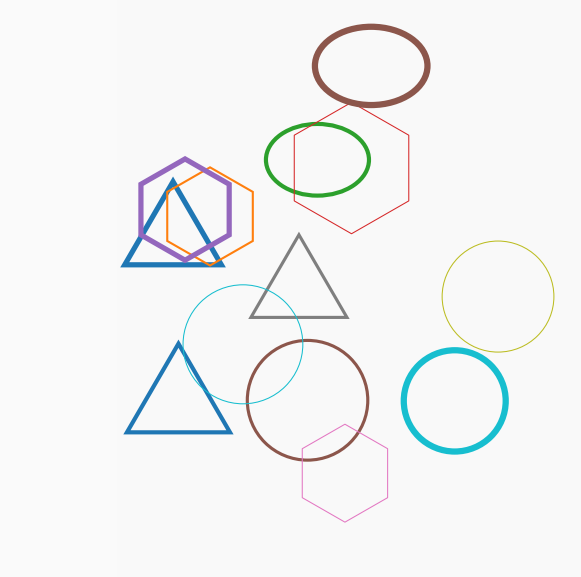[{"shape": "triangle", "thickness": 2, "radius": 0.51, "center": [0.307, 0.302]}, {"shape": "triangle", "thickness": 2.5, "radius": 0.48, "center": [0.298, 0.589]}, {"shape": "hexagon", "thickness": 1, "radius": 0.42, "center": [0.361, 0.624]}, {"shape": "oval", "thickness": 2, "radius": 0.44, "center": [0.546, 0.722]}, {"shape": "hexagon", "thickness": 0.5, "radius": 0.57, "center": [0.605, 0.708]}, {"shape": "hexagon", "thickness": 2.5, "radius": 0.44, "center": [0.318, 0.636]}, {"shape": "oval", "thickness": 3, "radius": 0.48, "center": [0.639, 0.885]}, {"shape": "circle", "thickness": 1.5, "radius": 0.52, "center": [0.529, 0.306]}, {"shape": "hexagon", "thickness": 0.5, "radius": 0.42, "center": [0.593, 0.18]}, {"shape": "triangle", "thickness": 1.5, "radius": 0.48, "center": [0.514, 0.497]}, {"shape": "circle", "thickness": 0.5, "radius": 0.48, "center": [0.857, 0.486]}, {"shape": "circle", "thickness": 3, "radius": 0.44, "center": [0.782, 0.305]}, {"shape": "circle", "thickness": 0.5, "radius": 0.52, "center": [0.418, 0.403]}]